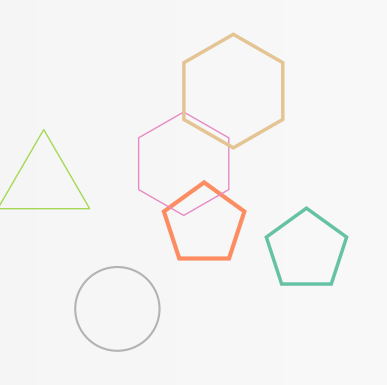[{"shape": "pentagon", "thickness": 2.5, "radius": 0.54, "center": [0.791, 0.35]}, {"shape": "pentagon", "thickness": 3, "radius": 0.55, "center": [0.527, 0.417]}, {"shape": "hexagon", "thickness": 1, "radius": 0.67, "center": [0.474, 0.575]}, {"shape": "triangle", "thickness": 1, "radius": 0.68, "center": [0.113, 0.526]}, {"shape": "hexagon", "thickness": 2.5, "radius": 0.74, "center": [0.602, 0.763]}, {"shape": "circle", "thickness": 1.5, "radius": 0.54, "center": [0.303, 0.198]}]